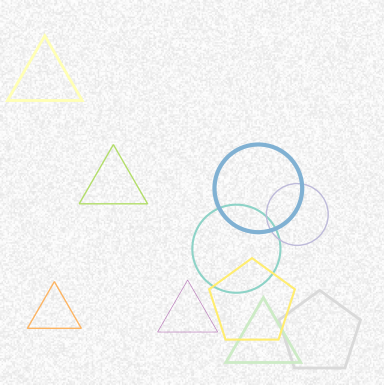[{"shape": "circle", "thickness": 1.5, "radius": 0.57, "center": [0.614, 0.354]}, {"shape": "triangle", "thickness": 2, "radius": 0.56, "center": [0.116, 0.795]}, {"shape": "circle", "thickness": 1, "radius": 0.4, "center": [0.772, 0.443]}, {"shape": "circle", "thickness": 3, "radius": 0.57, "center": [0.671, 0.511]}, {"shape": "triangle", "thickness": 1, "radius": 0.4, "center": [0.141, 0.188]}, {"shape": "triangle", "thickness": 1, "radius": 0.51, "center": [0.294, 0.522]}, {"shape": "pentagon", "thickness": 2, "radius": 0.56, "center": [0.83, 0.134]}, {"shape": "triangle", "thickness": 0.5, "radius": 0.45, "center": [0.487, 0.183]}, {"shape": "triangle", "thickness": 2, "radius": 0.56, "center": [0.684, 0.115]}, {"shape": "pentagon", "thickness": 1.5, "radius": 0.59, "center": [0.655, 0.213]}]